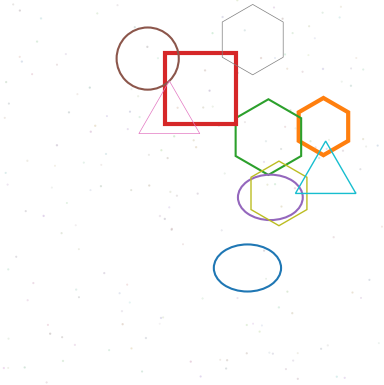[{"shape": "oval", "thickness": 1.5, "radius": 0.44, "center": [0.643, 0.304]}, {"shape": "hexagon", "thickness": 3, "radius": 0.37, "center": [0.84, 0.671]}, {"shape": "hexagon", "thickness": 1.5, "radius": 0.49, "center": [0.697, 0.644]}, {"shape": "square", "thickness": 3, "radius": 0.46, "center": [0.52, 0.77]}, {"shape": "oval", "thickness": 1.5, "radius": 0.42, "center": [0.702, 0.487]}, {"shape": "circle", "thickness": 1.5, "radius": 0.4, "center": [0.384, 0.848]}, {"shape": "triangle", "thickness": 0.5, "radius": 0.46, "center": [0.44, 0.699]}, {"shape": "hexagon", "thickness": 0.5, "radius": 0.46, "center": [0.656, 0.897]}, {"shape": "hexagon", "thickness": 1, "radius": 0.42, "center": [0.725, 0.498]}, {"shape": "triangle", "thickness": 1, "radius": 0.45, "center": [0.846, 0.543]}]